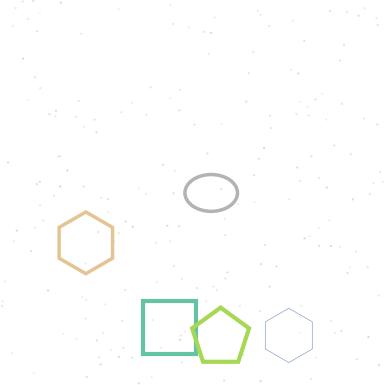[{"shape": "square", "thickness": 3, "radius": 0.35, "center": [0.44, 0.148]}, {"shape": "hexagon", "thickness": 0.5, "radius": 0.35, "center": [0.75, 0.129]}, {"shape": "pentagon", "thickness": 3, "radius": 0.39, "center": [0.573, 0.123]}, {"shape": "hexagon", "thickness": 2.5, "radius": 0.4, "center": [0.223, 0.369]}, {"shape": "oval", "thickness": 2.5, "radius": 0.34, "center": [0.549, 0.499]}]